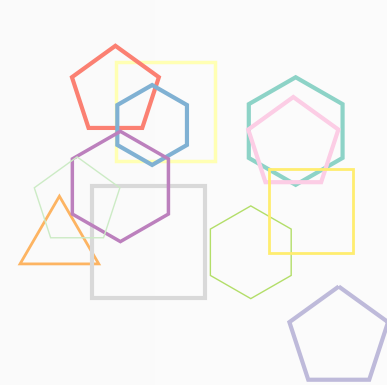[{"shape": "hexagon", "thickness": 3, "radius": 0.7, "center": [0.763, 0.66]}, {"shape": "square", "thickness": 2.5, "radius": 0.64, "center": [0.427, 0.71]}, {"shape": "pentagon", "thickness": 3, "radius": 0.67, "center": [0.874, 0.122]}, {"shape": "pentagon", "thickness": 3, "radius": 0.59, "center": [0.298, 0.763]}, {"shape": "hexagon", "thickness": 3, "radius": 0.52, "center": [0.393, 0.675]}, {"shape": "triangle", "thickness": 2, "radius": 0.59, "center": [0.153, 0.373]}, {"shape": "hexagon", "thickness": 1, "radius": 0.6, "center": [0.647, 0.345]}, {"shape": "pentagon", "thickness": 3, "radius": 0.61, "center": [0.757, 0.626]}, {"shape": "square", "thickness": 3, "radius": 0.73, "center": [0.383, 0.371]}, {"shape": "hexagon", "thickness": 2.5, "radius": 0.72, "center": [0.311, 0.516]}, {"shape": "pentagon", "thickness": 1, "radius": 0.58, "center": [0.199, 0.476]}, {"shape": "square", "thickness": 2, "radius": 0.54, "center": [0.801, 0.452]}]